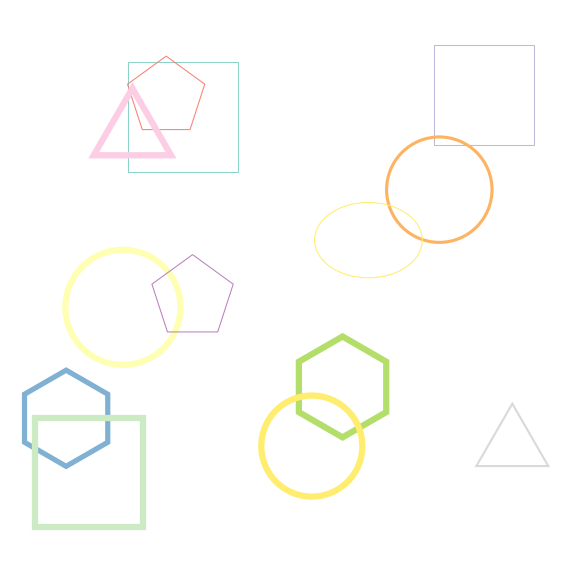[{"shape": "square", "thickness": 0.5, "radius": 0.48, "center": [0.317, 0.797]}, {"shape": "circle", "thickness": 3, "radius": 0.5, "center": [0.213, 0.467]}, {"shape": "square", "thickness": 0.5, "radius": 0.43, "center": [0.838, 0.834]}, {"shape": "pentagon", "thickness": 0.5, "radius": 0.35, "center": [0.288, 0.832]}, {"shape": "hexagon", "thickness": 2.5, "radius": 0.42, "center": [0.115, 0.275]}, {"shape": "circle", "thickness": 1.5, "radius": 0.46, "center": [0.761, 0.671]}, {"shape": "hexagon", "thickness": 3, "radius": 0.44, "center": [0.593, 0.329]}, {"shape": "triangle", "thickness": 3, "radius": 0.39, "center": [0.229, 0.769]}, {"shape": "triangle", "thickness": 1, "radius": 0.36, "center": [0.887, 0.228]}, {"shape": "pentagon", "thickness": 0.5, "radius": 0.37, "center": [0.333, 0.484]}, {"shape": "square", "thickness": 3, "radius": 0.47, "center": [0.154, 0.181]}, {"shape": "circle", "thickness": 3, "radius": 0.44, "center": [0.54, 0.227]}, {"shape": "oval", "thickness": 0.5, "radius": 0.47, "center": [0.638, 0.583]}]